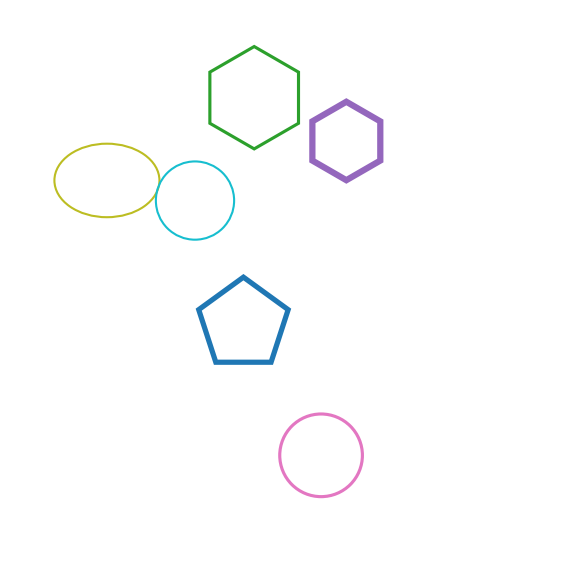[{"shape": "pentagon", "thickness": 2.5, "radius": 0.41, "center": [0.422, 0.438]}, {"shape": "hexagon", "thickness": 1.5, "radius": 0.44, "center": [0.44, 0.83]}, {"shape": "hexagon", "thickness": 3, "radius": 0.34, "center": [0.6, 0.755]}, {"shape": "circle", "thickness": 1.5, "radius": 0.36, "center": [0.556, 0.211]}, {"shape": "oval", "thickness": 1, "radius": 0.45, "center": [0.185, 0.687]}, {"shape": "circle", "thickness": 1, "radius": 0.34, "center": [0.338, 0.652]}]